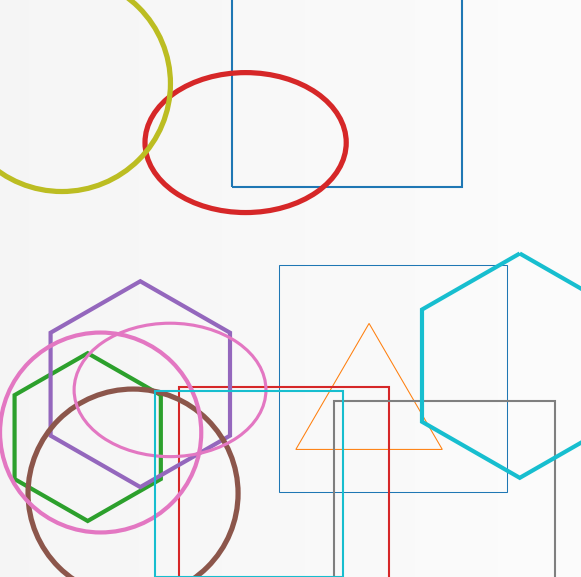[{"shape": "square", "thickness": 1, "radius": 0.99, "center": [0.597, 0.873]}, {"shape": "square", "thickness": 0.5, "radius": 0.98, "center": [0.676, 0.344]}, {"shape": "triangle", "thickness": 0.5, "radius": 0.73, "center": [0.635, 0.294]}, {"shape": "hexagon", "thickness": 2, "radius": 0.73, "center": [0.151, 0.242]}, {"shape": "square", "thickness": 1, "radius": 0.9, "center": [0.489, 0.148]}, {"shape": "oval", "thickness": 2.5, "radius": 0.87, "center": [0.423, 0.752]}, {"shape": "hexagon", "thickness": 2, "radius": 0.89, "center": [0.241, 0.334]}, {"shape": "circle", "thickness": 2.5, "radius": 0.9, "center": [0.229, 0.145]}, {"shape": "circle", "thickness": 2, "radius": 0.87, "center": [0.173, 0.25]}, {"shape": "oval", "thickness": 1.5, "radius": 0.83, "center": [0.293, 0.324]}, {"shape": "square", "thickness": 1, "radius": 0.95, "center": [0.765, 0.115]}, {"shape": "circle", "thickness": 2.5, "radius": 0.93, "center": [0.106, 0.854]}, {"shape": "hexagon", "thickness": 2, "radius": 0.97, "center": [0.894, 0.366]}, {"shape": "square", "thickness": 1, "radius": 0.81, "center": [0.428, 0.16]}]